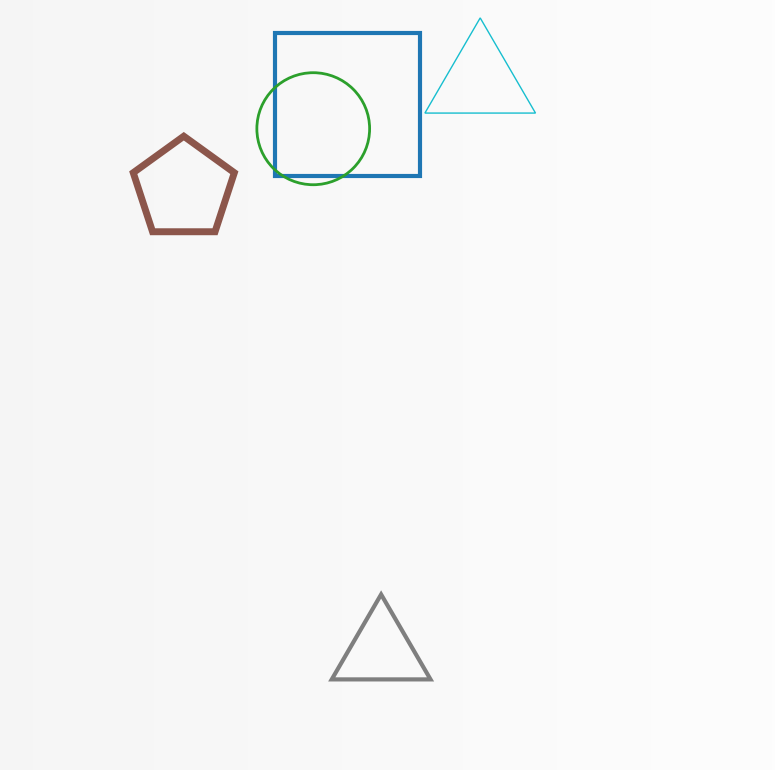[{"shape": "square", "thickness": 1.5, "radius": 0.47, "center": [0.449, 0.864]}, {"shape": "circle", "thickness": 1, "radius": 0.36, "center": [0.404, 0.833]}, {"shape": "pentagon", "thickness": 2.5, "radius": 0.34, "center": [0.237, 0.755]}, {"shape": "triangle", "thickness": 1.5, "radius": 0.37, "center": [0.492, 0.154]}, {"shape": "triangle", "thickness": 0.5, "radius": 0.41, "center": [0.62, 0.894]}]